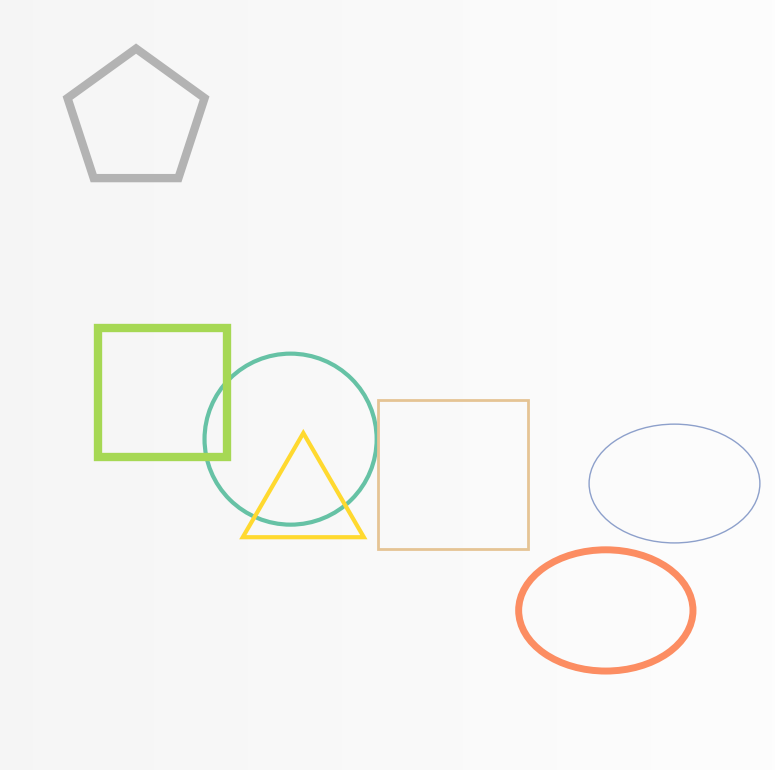[{"shape": "circle", "thickness": 1.5, "radius": 0.56, "center": [0.375, 0.43]}, {"shape": "oval", "thickness": 2.5, "radius": 0.56, "center": [0.782, 0.207]}, {"shape": "oval", "thickness": 0.5, "radius": 0.55, "center": [0.87, 0.372]}, {"shape": "square", "thickness": 3, "radius": 0.42, "center": [0.21, 0.49]}, {"shape": "triangle", "thickness": 1.5, "radius": 0.45, "center": [0.391, 0.347]}, {"shape": "square", "thickness": 1, "radius": 0.48, "center": [0.585, 0.384]}, {"shape": "pentagon", "thickness": 3, "radius": 0.46, "center": [0.176, 0.844]}]